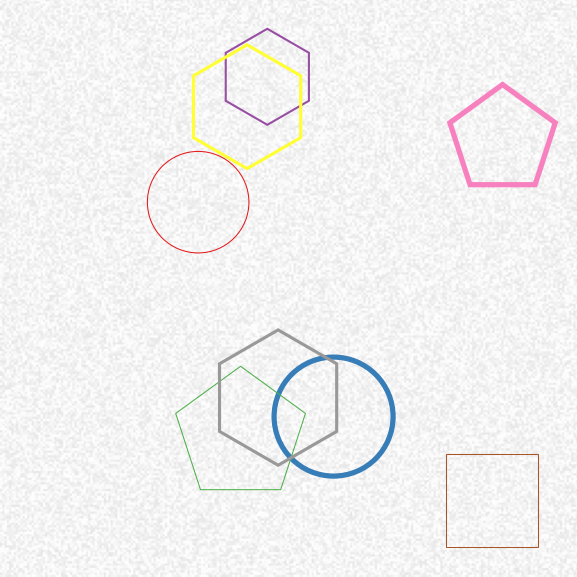[{"shape": "circle", "thickness": 0.5, "radius": 0.44, "center": [0.343, 0.649]}, {"shape": "circle", "thickness": 2.5, "radius": 0.52, "center": [0.578, 0.278]}, {"shape": "pentagon", "thickness": 0.5, "radius": 0.59, "center": [0.417, 0.247]}, {"shape": "hexagon", "thickness": 1, "radius": 0.42, "center": [0.463, 0.866]}, {"shape": "hexagon", "thickness": 1.5, "radius": 0.54, "center": [0.428, 0.814]}, {"shape": "square", "thickness": 0.5, "radius": 0.4, "center": [0.852, 0.132]}, {"shape": "pentagon", "thickness": 2.5, "radius": 0.48, "center": [0.87, 0.757]}, {"shape": "hexagon", "thickness": 1.5, "radius": 0.59, "center": [0.482, 0.311]}]